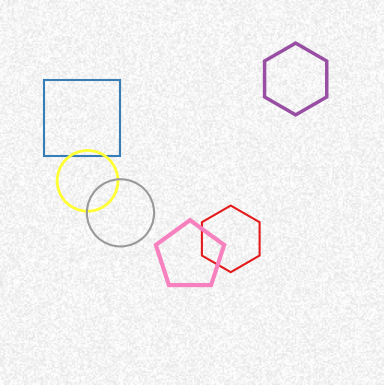[{"shape": "hexagon", "thickness": 1.5, "radius": 0.43, "center": [0.599, 0.38]}, {"shape": "square", "thickness": 1.5, "radius": 0.49, "center": [0.212, 0.694]}, {"shape": "hexagon", "thickness": 2.5, "radius": 0.47, "center": [0.768, 0.795]}, {"shape": "circle", "thickness": 2, "radius": 0.39, "center": [0.227, 0.53]}, {"shape": "pentagon", "thickness": 3, "radius": 0.47, "center": [0.494, 0.335]}, {"shape": "circle", "thickness": 1.5, "radius": 0.44, "center": [0.313, 0.447]}]